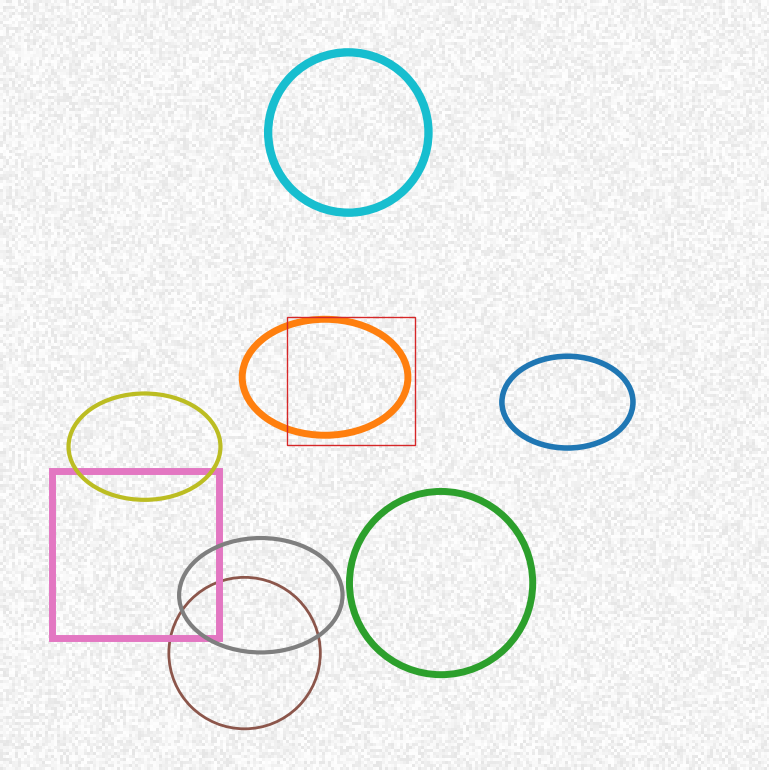[{"shape": "oval", "thickness": 2, "radius": 0.43, "center": [0.737, 0.478]}, {"shape": "oval", "thickness": 2.5, "radius": 0.54, "center": [0.422, 0.51]}, {"shape": "circle", "thickness": 2.5, "radius": 0.59, "center": [0.573, 0.243]}, {"shape": "square", "thickness": 0.5, "radius": 0.42, "center": [0.456, 0.505]}, {"shape": "circle", "thickness": 1, "radius": 0.49, "center": [0.318, 0.152]}, {"shape": "square", "thickness": 2.5, "radius": 0.54, "center": [0.176, 0.28]}, {"shape": "oval", "thickness": 1.5, "radius": 0.53, "center": [0.339, 0.227]}, {"shape": "oval", "thickness": 1.5, "radius": 0.49, "center": [0.188, 0.42]}, {"shape": "circle", "thickness": 3, "radius": 0.52, "center": [0.452, 0.828]}]